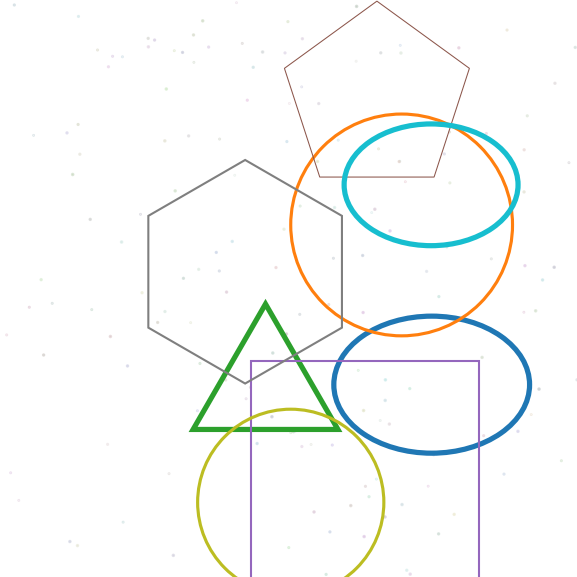[{"shape": "oval", "thickness": 2.5, "radius": 0.85, "center": [0.748, 0.333]}, {"shape": "circle", "thickness": 1.5, "radius": 0.96, "center": [0.695, 0.61]}, {"shape": "triangle", "thickness": 2.5, "radius": 0.72, "center": [0.46, 0.328]}, {"shape": "square", "thickness": 1, "radius": 0.99, "center": [0.632, 0.176]}, {"shape": "pentagon", "thickness": 0.5, "radius": 0.84, "center": [0.653, 0.829]}, {"shape": "hexagon", "thickness": 1, "radius": 0.97, "center": [0.424, 0.529]}, {"shape": "circle", "thickness": 1.5, "radius": 0.81, "center": [0.503, 0.129]}, {"shape": "oval", "thickness": 2.5, "radius": 0.75, "center": [0.746, 0.679]}]